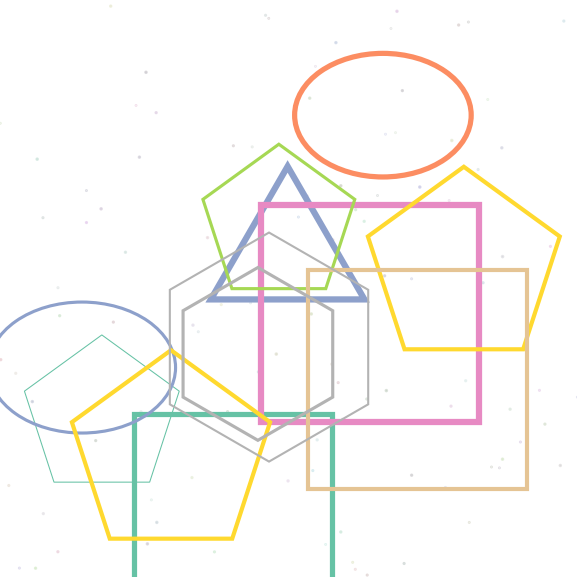[{"shape": "square", "thickness": 2.5, "radius": 0.85, "center": [0.404, 0.112]}, {"shape": "pentagon", "thickness": 0.5, "radius": 0.7, "center": [0.176, 0.278]}, {"shape": "oval", "thickness": 2.5, "radius": 0.76, "center": [0.663, 0.8]}, {"shape": "oval", "thickness": 1.5, "radius": 0.81, "center": [0.142, 0.363]}, {"shape": "triangle", "thickness": 3, "radius": 0.77, "center": [0.498, 0.557]}, {"shape": "square", "thickness": 3, "radius": 0.94, "center": [0.641, 0.456]}, {"shape": "pentagon", "thickness": 1.5, "radius": 0.69, "center": [0.483, 0.611]}, {"shape": "pentagon", "thickness": 2, "radius": 0.87, "center": [0.803, 0.536]}, {"shape": "pentagon", "thickness": 2, "radius": 0.9, "center": [0.296, 0.212]}, {"shape": "square", "thickness": 2, "radius": 0.95, "center": [0.722, 0.343]}, {"shape": "hexagon", "thickness": 1.5, "radius": 0.75, "center": [0.447, 0.386]}, {"shape": "hexagon", "thickness": 1, "radius": 0.99, "center": [0.466, 0.398]}]